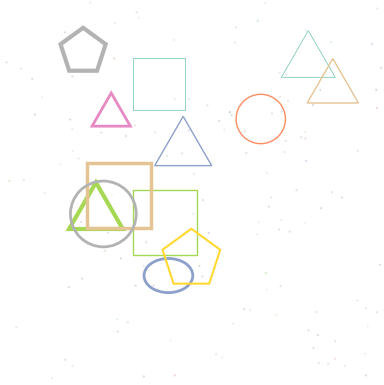[{"shape": "square", "thickness": 0.5, "radius": 0.34, "center": [0.414, 0.781]}, {"shape": "triangle", "thickness": 0.5, "radius": 0.4, "center": [0.801, 0.84]}, {"shape": "circle", "thickness": 1, "radius": 0.32, "center": [0.677, 0.691]}, {"shape": "oval", "thickness": 2, "radius": 0.32, "center": [0.437, 0.284]}, {"shape": "triangle", "thickness": 1, "radius": 0.43, "center": [0.476, 0.612]}, {"shape": "triangle", "thickness": 2, "radius": 0.29, "center": [0.289, 0.701]}, {"shape": "square", "thickness": 1, "radius": 0.42, "center": [0.429, 0.422]}, {"shape": "triangle", "thickness": 3, "radius": 0.4, "center": [0.249, 0.445]}, {"shape": "pentagon", "thickness": 1.5, "radius": 0.39, "center": [0.497, 0.327]}, {"shape": "square", "thickness": 2.5, "radius": 0.42, "center": [0.309, 0.493]}, {"shape": "triangle", "thickness": 1, "radius": 0.38, "center": [0.864, 0.771]}, {"shape": "pentagon", "thickness": 3, "radius": 0.31, "center": [0.216, 0.866]}, {"shape": "circle", "thickness": 2, "radius": 0.43, "center": [0.268, 0.444]}]